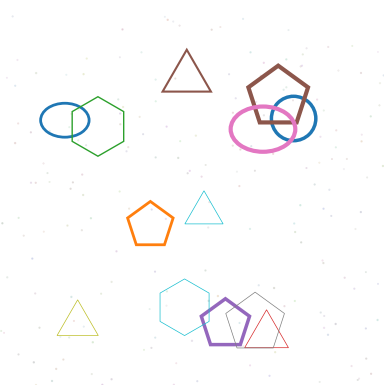[{"shape": "circle", "thickness": 2.5, "radius": 0.29, "center": [0.763, 0.692]}, {"shape": "oval", "thickness": 2, "radius": 0.31, "center": [0.168, 0.688]}, {"shape": "pentagon", "thickness": 2, "radius": 0.31, "center": [0.391, 0.415]}, {"shape": "hexagon", "thickness": 1, "radius": 0.39, "center": [0.254, 0.672]}, {"shape": "triangle", "thickness": 0.5, "radius": 0.33, "center": [0.692, 0.13]}, {"shape": "pentagon", "thickness": 2.5, "radius": 0.33, "center": [0.586, 0.158]}, {"shape": "triangle", "thickness": 1.5, "radius": 0.36, "center": [0.485, 0.798]}, {"shape": "pentagon", "thickness": 3, "radius": 0.41, "center": [0.723, 0.748]}, {"shape": "oval", "thickness": 3, "radius": 0.42, "center": [0.683, 0.665]}, {"shape": "pentagon", "thickness": 0.5, "radius": 0.4, "center": [0.663, 0.161]}, {"shape": "triangle", "thickness": 0.5, "radius": 0.31, "center": [0.202, 0.159]}, {"shape": "triangle", "thickness": 0.5, "radius": 0.29, "center": [0.53, 0.447]}, {"shape": "hexagon", "thickness": 0.5, "radius": 0.37, "center": [0.479, 0.202]}]